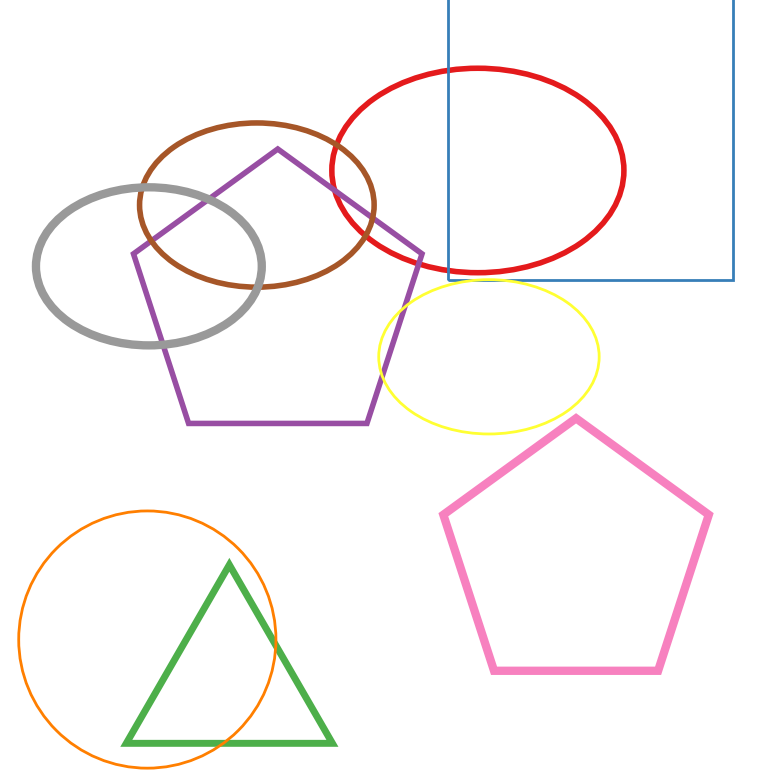[{"shape": "oval", "thickness": 2, "radius": 0.95, "center": [0.621, 0.779]}, {"shape": "square", "thickness": 1, "radius": 0.92, "center": [0.767, 0.821]}, {"shape": "triangle", "thickness": 2.5, "radius": 0.77, "center": [0.298, 0.112]}, {"shape": "pentagon", "thickness": 2, "radius": 0.99, "center": [0.361, 0.609]}, {"shape": "circle", "thickness": 1, "radius": 0.84, "center": [0.191, 0.169]}, {"shape": "oval", "thickness": 1, "radius": 0.72, "center": [0.635, 0.537]}, {"shape": "oval", "thickness": 2, "radius": 0.76, "center": [0.334, 0.734]}, {"shape": "pentagon", "thickness": 3, "radius": 0.91, "center": [0.748, 0.275]}, {"shape": "oval", "thickness": 3, "radius": 0.73, "center": [0.193, 0.654]}]